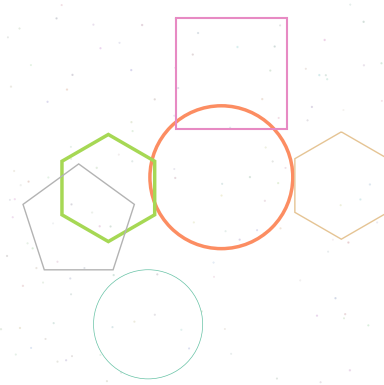[{"shape": "circle", "thickness": 0.5, "radius": 0.71, "center": [0.385, 0.158]}, {"shape": "circle", "thickness": 2.5, "radius": 0.93, "center": [0.575, 0.54]}, {"shape": "square", "thickness": 1.5, "radius": 0.72, "center": [0.601, 0.809]}, {"shape": "hexagon", "thickness": 2.5, "radius": 0.7, "center": [0.281, 0.512]}, {"shape": "hexagon", "thickness": 1, "radius": 0.7, "center": [0.887, 0.518]}, {"shape": "pentagon", "thickness": 1, "radius": 0.76, "center": [0.204, 0.422]}]